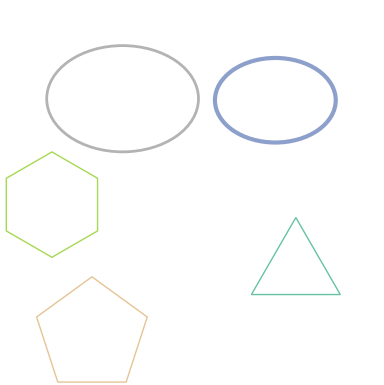[{"shape": "triangle", "thickness": 1, "radius": 0.67, "center": [0.768, 0.302]}, {"shape": "oval", "thickness": 3, "radius": 0.78, "center": [0.715, 0.74]}, {"shape": "hexagon", "thickness": 1, "radius": 0.68, "center": [0.135, 0.469]}, {"shape": "pentagon", "thickness": 1, "radius": 0.76, "center": [0.239, 0.13]}, {"shape": "oval", "thickness": 2, "radius": 0.99, "center": [0.318, 0.744]}]